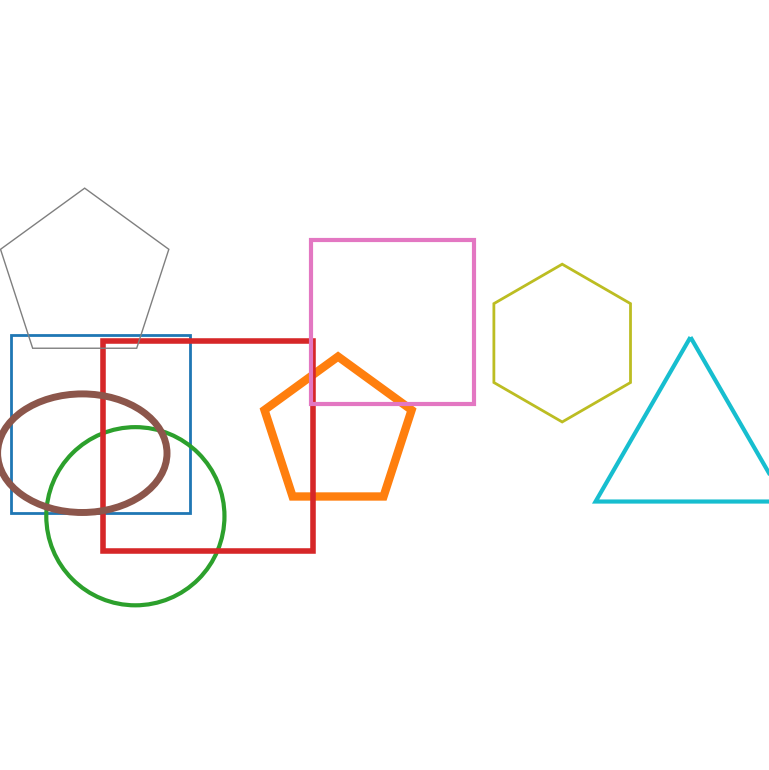[{"shape": "square", "thickness": 1, "radius": 0.58, "center": [0.131, 0.45]}, {"shape": "pentagon", "thickness": 3, "radius": 0.5, "center": [0.439, 0.436]}, {"shape": "circle", "thickness": 1.5, "radius": 0.58, "center": [0.176, 0.33]}, {"shape": "square", "thickness": 2, "radius": 0.68, "center": [0.27, 0.42]}, {"shape": "oval", "thickness": 2.5, "radius": 0.55, "center": [0.107, 0.411]}, {"shape": "square", "thickness": 1.5, "radius": 0.53, "center": [0.51, 0.582]}, {"shape": "pentagon", "thickness": 0.5, "radius": 0.57, "center": [0.11, 0.641]}, {"shape": "hexagon", "thickness": 1, "radius": 0.51, "center": [0.73, 0.554]}, {"shape": "triangle", "thickness": 1.5, "radius": 0.71, "center": [0.897, 0.42]}]